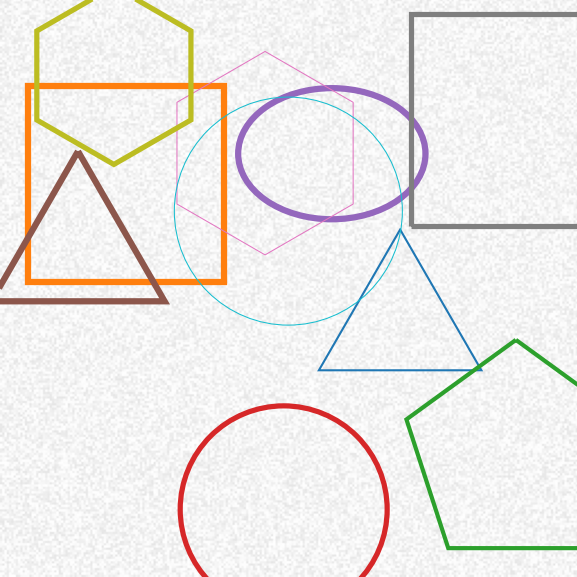[{"shape": "triangle", "thickness": 1, "radius": 0.81, "center": [0.693, 0.439]}, {"shape": "square", "thickness": 3, "radius": 0.85, "center": [0.218, 0.68]}, {"shape": "pentagon", "thickness": 2, "radius": 1.0, "center": [0.893, 0.211]}, {"shape": "circle", "thickness": 2.5, "radius": 0.9, "center": [0.491, 0.117]}, {"shape": "oval", "thickness": 3, "radius": 0.81, "center": [0.575, 0.733]}, {"shape": "triangle", "thickness": 3, "radius": 0.87, "center": [0.135, 0.564]}, {"shape": "hexagon", "thickness": 0.5, "radius": 0.88, "center": [0.459, 0.734]}, {"shape": "square", "thickness": 2.5, "radius": 0.92, "center": [0.895, 0.791]}, {"shape": "hexagon", "thickness": 2.5, "radius": 0.77, "center": [0.197, 0.869]}, {"shape": "circle", "thickness": 0.5, "radius": 0.99, "center": [0.499, 0.634]}]